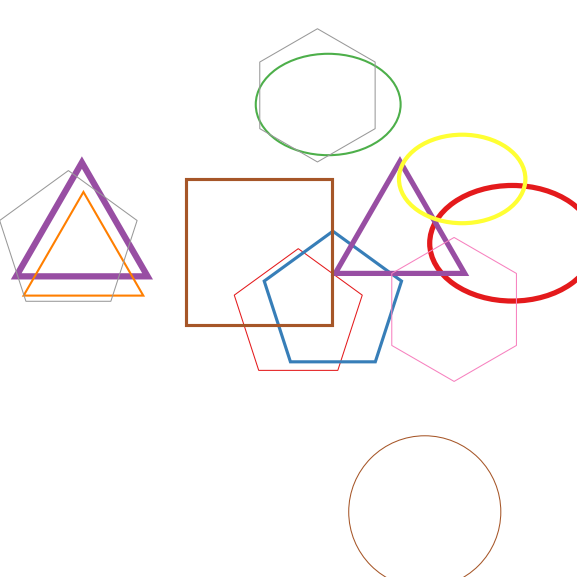[{"shape": "pentagon", "thickness": 0.5, "radius": 0.58, "center": [0.516, 0.452]}, {"shape": "oval", "thickness": 2.5, "radius": 0.71, "center": [0.887, 0.578]}, {"shape": "pentagon", "thickness": 1.5, "radius": 0.63, "center": [0.576, 0.474]}, {"shape": "oval", "thickness": 1, "radius": 0.63, "center": [0.568, 0.818]}, {"shape": "triangle", "thickness": 3, "radius": 0.66, "center": [0.142, 0.586]}, {"shape": "triangle", "thickness": 2.5, "radius": 0.65, "center": [0.693, 0.59]}, {"shape": "triangle", "thickness": 1, "radius": 0.6, "center": [0.144, 0.547]}, {"shape": "oval", "thickness": 2, "radius": 0.55, "center": [0.8, 0.689]}, {"shape": "circle", "thickness": 0.5, "radius": 0.66, "center": [0.736, 0.113]}, {"shape": "square", "thickness": 1.5, "radius": 0.63, "center": [0.449, 0.562]}, {"shape": "hexagon", "thickness": 0.5, "radius": 0.62, "center": [0.786, 0.463]}, {"shape": "pentagon", "thickness": 0.5, "radius": 0.63, "center": [0.118, 0.579]}, {"shape": "hexagon", "thickness": 0.5, "radius": 0.58, "center": [0.55, 0.834]}]